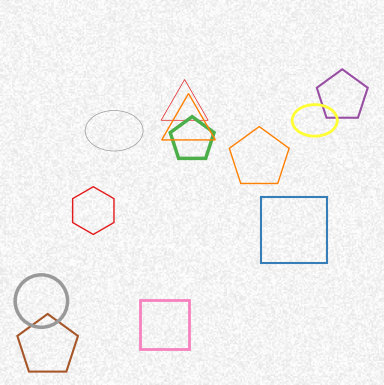[{"shape": "triangle", "thickness": 0.5, "radius": 0.35, "center": [0.48, 0.723]}, {"shape": "hexagon", "thickness": 1, "radius": 0.31, "center": [0.242, 0.453]}, {"shape": "square", "thickness": 1.5, "radius": 0.43, "center": [0.764, 0.403]}, {"shape": "pentagon", "thickness": 2.5, "radius": 0.3, "center": [0.499, 0.637]}, {"shape": "pentagon", "thickness": 1.5, "radius": 0.35, "center": [0.889, 0.751]}, {"shape": "pentagon", "thickness": 1, "radius": 0.41, "center": [0.673, 0.59]}, {"shape": "triangle", "thickness": 1, "radius": 0.4, "center": [0.49, 0.677]}, {"shape": "oval", "thickness": 2, "radius": 0.29, "center": [0.818, 0.687]}, {"shape": "pentagon", "thickness": 1.5, "radius": 0.41, "center": [0.124, 0.102]}, {"shape": "square", "thickness": 2, "radius": 0.32, "center": [0.427, 0.157]}, {"shape": "oval", "thickness": 0.5, "radius": 0.38, "center": [0.296, 0.66]}, {"shape": "circle", "thickness": 2.5, "radius": 0.34, "center": [0.107, 0.218]}]